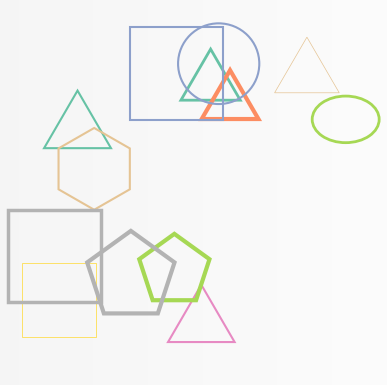[{"shape": "triangle", "thickness": 1.5, "radius": 0.5, "center": [0.2, 0.665]}, {"shape": "triangle", "thickness": 2, "radius": 0.44, "center": [0.544, 0.784]}, {"shape": "triangle", "thickness": 3, "radius": 0.42, "center": [0.594, 0.733]}, {"shape": "square", "thickness": 1.5, "radius": 0.6, "center": [0.456, 0.809]}, {"shape": "circle", "thickness": 1.5, "radius": 0.52, "center": [0.564, 0.835]}, {"shape": "triangle", "thickness": 1.5, "radius": 0.5, "center": [0.52, 0.161]}, {"shape": "oval", "thickness": 2, "radius": 0.43, "center": [0.892, 0.69]}, {"shape": "pentagon", "thickness": 3, "radius": 0.48, "center": [0.45, 0.297]}, {"shape": "square", "thickness": 0.5, "radius": 0.48, "center": [0.153, 0.221]}, {"shape": "hexagon", "thickness": 1.5, "radius": 0.53, "center": [0.243, 0.561]}, {"shape": "triangle", "thickness": 0.5, "radius": 0.48, "center": [0.792, 0.807]}, {"shape": "pentagon", "thickness": 3, "radius": 0.59, "center": [0.338, 0.282]}, {"shape": "square", "thickness": 2.5, "radius": 0.6, "center": [0.141, 0.335]}]